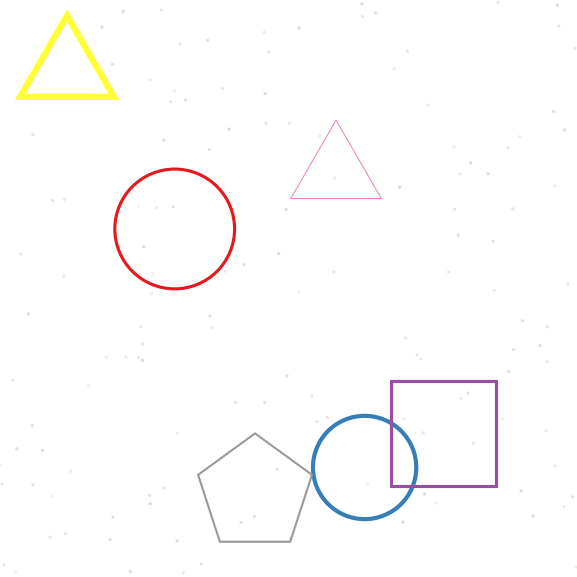[{"shape": "circle", "thickness": 1.5, "radius": 0.52, "center": [0.303, 0.603]}, {"shape": "circle", "thickness": 2, "radius": 0.45, "center": [0.631, 0.19]}, {"shape": "square", "thickness": 1.5, "radius": 0.45, "center": [0.768, 0.248]}, {"shape": "triangle", "thickness": 3, "radius": 0.47, "center": [0.116, 0.878]}, {"shape": "triangle", "thickness": 0.5, "radius": 0.45, "center": [0.582, 0.701]}, {"shape": "pentagon", "thickness": 1, "radius": 0.52, "center": [0.442, 0.145]}]